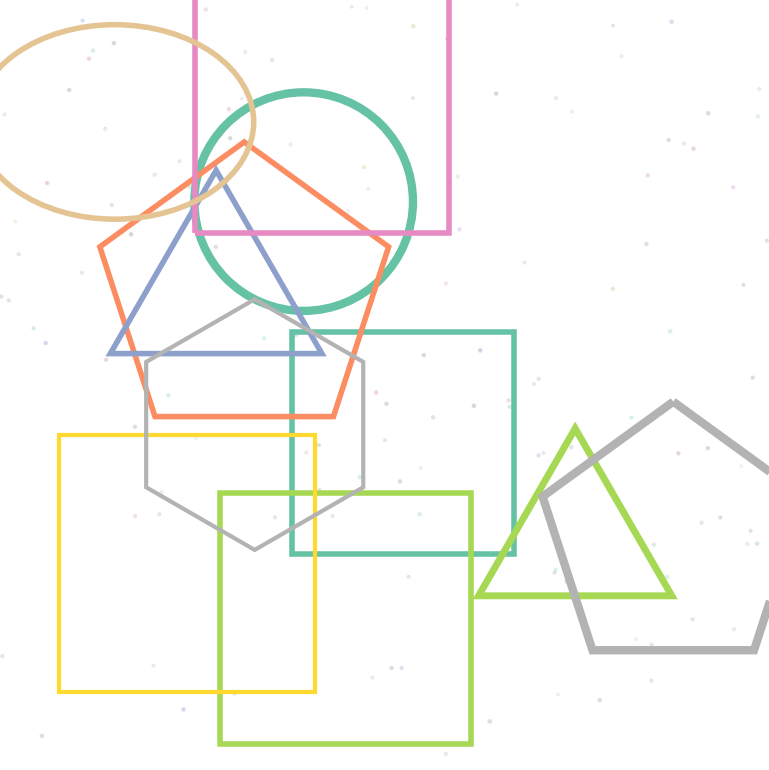[{"shape": "circle", "thickness": 3, "radius": 0.71, "center": [0.394, 0.738]}, {"shape": "square", "thickness": 2, "radius": 0.72, "center": [0.524, 0.425]}, {"shape": "pentagon", "thickness": 2, "radius": 0.99, "center": [0.317, 0.618]}, {"shape": "triangle", "thickness": 2, "radius": 0.79, "center": [0.281, 0.62]}, {"shape": "square", "thickness": 2, "radius": 0.82, "center": [0.418, 0.863]}, {"shape": "square", "thickness": 2, "radius": 0.81, "center": [0.449, 0.197]}, {"shape": "triangle", "thickness": 2.5, "radius": 0.72, "center": [0.747, 0.299]}, {"shape": "square", "thickness": 1.5, "radius": 0.83, "center": [0.243, 0.268]}, {"shape": "oval", "thickness": 2, "radius": 0.9, "center": [0.149, 0.842]}, {"shape": "pentagon", "thickness": 3, "radius": 0.89, "center": [0.874, 0.3]}, {"shape": "hexagon", "thickness": 1.5, "radius": 0.81, "center": [0.331, 0.449]}]